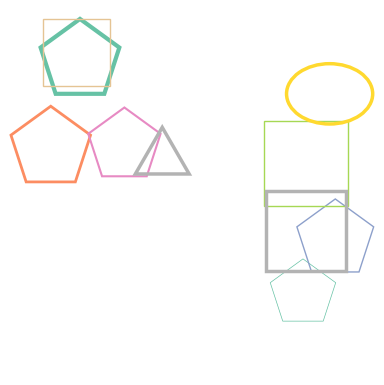[{"shape": "pentagon", "thickness": 0.5, "radius": 0.45, "center": [0.787, 0.238]}, {"shape": "pentagon", "thickness": 3, "radius": 0.54, "center": [0.208, 0.843]}, {"shape": "pentagon", "thickness": 2, "radius": 0.54, "center": [0.132, 0.615]}, {"shape": "pentagon", "thickness": 1, "radius": 0.52, "center": [0.871, 0.378]}, {"shape": "pentagon", "thickness": 1.5, "radius": 0.49, "center": [0.323, 0.622]}, {"shape": "square", "thickness": 1, "radius": 0.55, "center": [0.794, 0.576]}, {"shape": "oval", "thickness": 2.5, "radius": 0.56, "center": [0.856, 0.756]}, {"shape": "square", "thickness": 1, "radius": 0.43, "center": [0.199, 0.863]}, {"shape": "square", "thickness": 2.5, "radius": 0.52, "center": [0.796, 0.4]}, {"shape": "triangle", "thickness": 2.5, "radius": 0.4, "center": [0.421, 0.588]}]